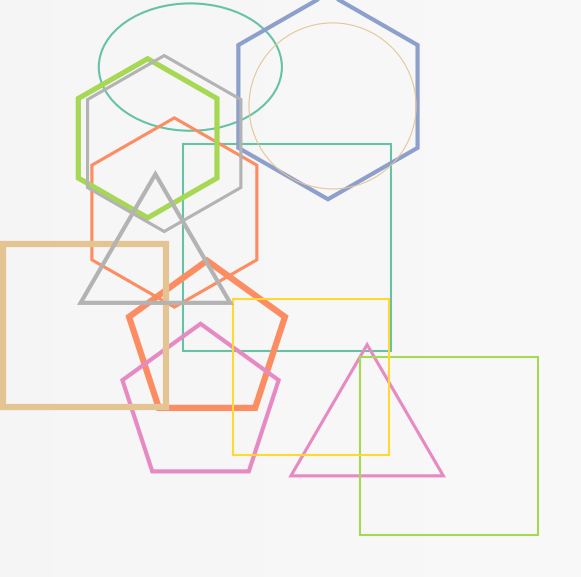[{"shape": "oval", "thickness": 1, "radius": 0.79, "center": [0.327, 0.883]}, {"shape": "square", "thickness": 1, "radius": 0.9, "center": [0.494, 0.571]}, {"shape": "pentagon", "thickness": 3, "radius": 0.7, "center": [0.356, 0.407]}, {"shape": "hexagon", "thickness": 1.5, "radius": 0.82, "center": [0.3, 0.631]}, {"shape": "hexagon", "thickness": 2, "radius": 0.89, "center": [0.564, 0.832]}, {"shape": "triangle", "thickness": 1.5, "radius": 0.76, "center": [0.632, 0.251]}, {"shape": "pentagon", "thickness": 2, "radius": 0.71, "center": [0.345, 0.297]}, {"shape": "square", "thickness": 1, "radius": 0.77, "center": [0.773, 0.227]}, {"shape": "hexagon", "thickness": 2.5, "radius": 0.69, "center": [0.254, 0.76]}, {"shape": "square", "thickness": 1, "radius": 0.67, "center": [0.535, 0.346]}, {"shape": "square", "thickness": 3, "radius": 0.7, "center": [0.145, 0.436]}, {"shape": "circle", "thickness": 0.5, "radius": 0.72, "center": [0.572, 0.816]}, {"shape": "hexagon", "thickness": 1.5, "radius": 0.76, "center": [0.282, 0.751]}, {"shape": "triangle", "thickness": 2, "radius": 0.74, "center": [0.267, 0.549]}]